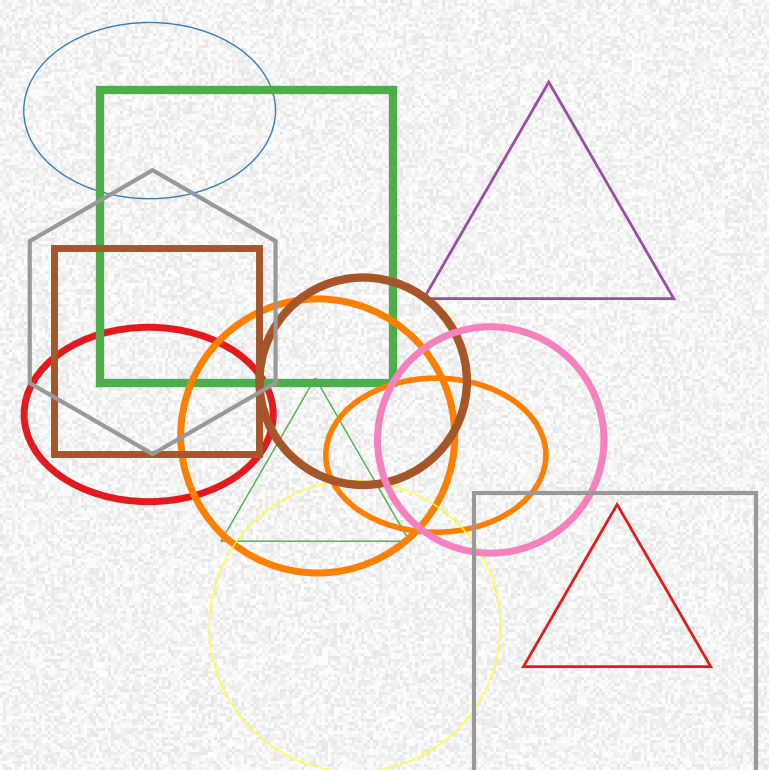[{"shape": "oval", "thickness": 2.5, "radius": 0.81, "center": [0.193, 0.462]}, {"shape": "triangle", "thickness": 1, "radius": 0.7, "center": [0.801, 0.204]}, {"shape": "oval", "thickness": 0.5, "radius": 0.82, "center": [0.194, 0.856]}, {"shape": "triangle", "thickness": 0.5, "radius": 0.71, "center": [0.409, 0.368]}, {"shape": "square", "thickness": 3, "radius": 0.95, "center": [0.32, 0.693]}, {"shape": "triangle", "thickness": 1, "radius": 0.94, "center": [0.713, 0.706]}, {"shape": "oval", "thickness": 2, "radius": 0.71, "center": [0.566, 0.409]}, {"shape": "circle", "thickness": 2.5, "radius": 0.89, "center": [0.413, 0.434]}, {"shape": "circle", "thickness": 0.5, "radius": 0.95, "center": [0.461, 0.187]}, {"shape": "square", "thickness": 2.5, "radius": 0.67, "center": [0.203, 0.544]}, {"shape": "circle", "thickness": 3, "radius": 0.67, "center": [0.472, 0.505]}, {"shape": "circle", "thickness": 2.5, "radius": 0.74, "center": [0.637, 0.429]}, {"shape": "hexagon", "thickness": 1.5, "radius": 0.92, "center": [0.198, 0.595]}, {"shape": "square", "thickness": 1.5, "radius": 0.91, "center": [0.799, 0.177]}]